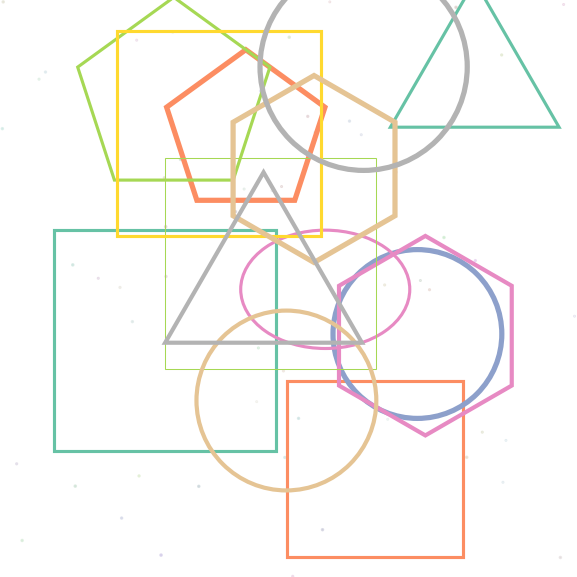[{"shape": "square", "thickness": 1.5, "radius": 0.96, "center": [0.286, 0.409]}, {"shape": "triangle", "thickness": 1.5, "radius": 0.84, "center": [0.822, 0.863]}, {"shape": "square", "thickness": 1.5, "radius": 0.76, "center": [0.649, 0.187]}, {"shape": "pentagon", "thickness": 2.5, "radius": 0.72, "center": [0.426, 0.769]}, {"shape": "circle", "thickness": 2.5, "radius": 0.73, "center": [0.723, 0.421]}, {"shape": "hexagon", "thickness": 2, "radius": 0.86, "center": [0.737, 0.418]}, {"shape": "oval", "thickness": 1.5, "radius": 0.73, "center": [0.563, 0.498]}, {"shape": "pentagon", "thickness": 1.5, "radius": 0.87, "center": [0.301, 0.829]}, {"shape": "square", "thickness": 0.5, "radius": 0.91, "center": [0.468, 0.543]}, {"shape": "square", "thickness": 1.5, "radius": 0.88, "center": [0.38, 0.768]}, {"shape": "hexagon", "thickness": 2.5, "radius": 0.81, "center": [0.544, 0.706]}, {"shape": "circle", "thickness": 2, "radius": 0.78, "center": [0.496, 0.306]}, {"shape": "circle", "thickness": 2.5, "radius": 0.9, "center": [0.63, 0.883]}, {"shape": "triangle", "thickness": 2, "radius": 0.98, "center": [0.456, 0.504]}]